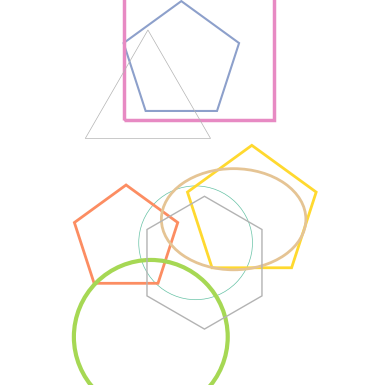[{"shape": "circle", "thickness": 0.5, "radius": 0.74, "center": [0.508, 0.369]}, {"shape": "pentagon", "thickness": 2, "radius": 0.71, "center": [0.327, 0.378]}, {"shape": "pentagon", "thickness": 1.5, "radius": 0.79, "center": [0.471, 0.839]}, {"shape": "square", "thickness": 2.5, "radius": 0.97, "center": [0.516, 0.884]}, {"shape": "circle", "thickness": 3, "radius": 1.0, "center": [0.392, 0.125]}, {"shape": "pentagon", "thickness": 2, "radius": 0.88, "center": [0.654, 0.447]}, {"shape": "oval", "thickness": 2, "radius": 0.94, "center": [0.607, 0.431]}, {"shape": "triangle", "thickness": 0.5, "radius": 0.94, "center": [0.384, 0.734]}, {"shape": "hexagon", "thickness": 1, "radius": 0.86, "center": [0.531, 0.318]}]